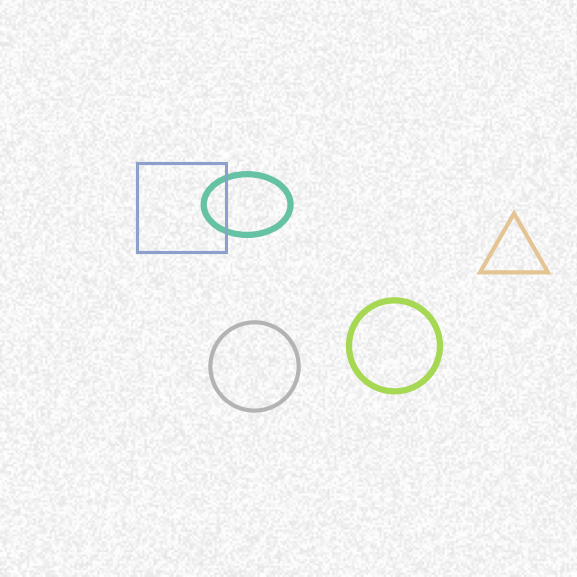[{"shape": "oval", "thickness": 3, "radius": 0.38, "center": [0.428, 0.645]}, {"shape": "square", "thickness": 1.5, "radius": 0.39, "center": [0.314, 0.64]}, {"shape": "circle", "thickness": 3, "radius": 0.39, "center": [0.683, 0.4]}, {"shape": "triangle", "thickness": 2, "radius": 0.34, "center": [0.89, 0.562]}, {"shape": "circle", "thickness": 2, "radius": 0.38, "center": [0.441, 0.365]}]